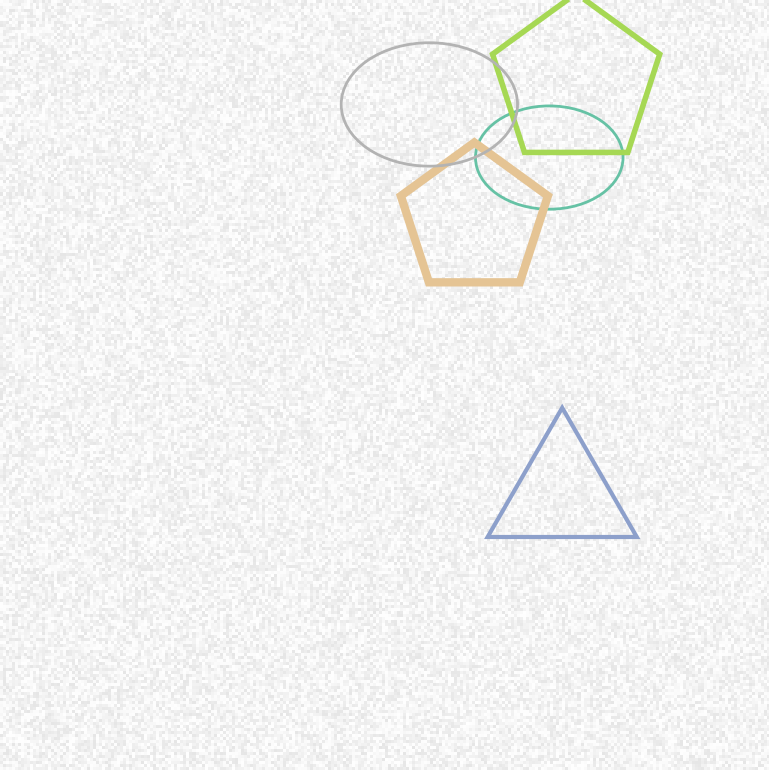[{"shape": "oval", "thickness": 1, "radius": 0.48, "center": [0.713, 0.795]}, {"shape": "triangle", "thickness": 1.5, "radius": 0.56, "center": [0.73, 0.359]}, {"shape": "pentagon", "thickness": 2, "radius": 0.57, "center": [0.748, 0.894]}, {"shape": "pentagon", "thickness": 3, "radius": 0.5, "center": [0.616, 0.715]}, {"shape": "oval", "thickness": 1, "radius": 0.57, "center": [0.558, 0.864]}]